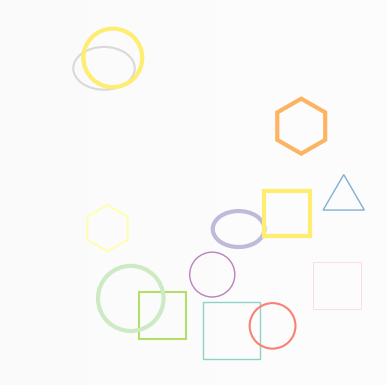[{"shape": "square", "thickness": 1, "radius": 0.37, "center": [0.597, 0.142]}, {"shape": "hexagon", "thickness": 1.5, "radius": 0.3, "center": [0.277, 0.407]}, {"shape": "oval", "thickness": 3, "radius": 0.33, "center": [0.616, 0.405]}, {"shape": "circle", "thickness": 1.5, "radius": 0.3, "center": [0.703, 0.154]}, {"shape": "triangle", "thickness": 1, "radius": 0.31, "center": [0.887, 0.485]}, {"shape": "hexagon", "thickness": 3, "radius": 0.36, "center": [0.777, 0.672]}, {"shape": "square", "thickness": 1.5, "radius": 0.31, "center": [0.42, 0.18]}, {"shape": "square", "thickness": 0.5, "radius": 0.31, "center": [0.87, 0.258]}, {"shape": "oval", "thickness": 1.5, "radius": 0.4, "center": [0.268, 0.823]}, {"shape": "circle", "thickness": 1, "radius": 0.29, "center": [0.548, 0.287]}, {"shape": "circle", "thickness": 3, "radius": 0.42, "center": [0.337, 0.225]}, {"shape": "square", "thickness": 3, "radius": 0.3, "center": [0.742, 0.446]}, {"shape": "circle", "thickness": 3, "radius": 0.38, "center": [0.291, 0.85]}]